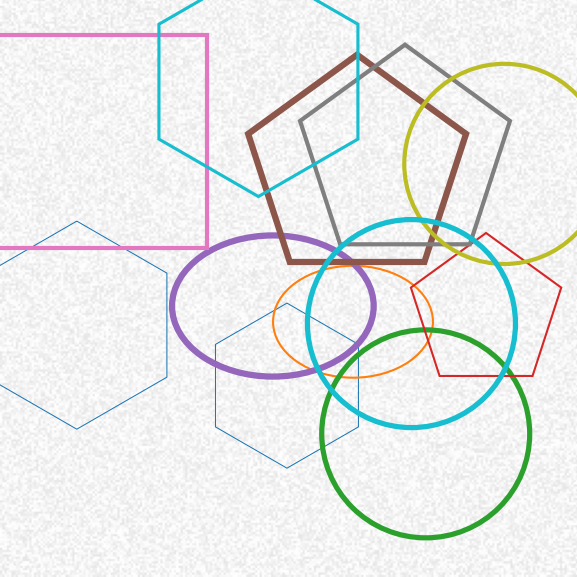[{"shape": "hexagon", "thickness": 0.5, "radius": 0.9, "center": [0.133, 0.436]}, {"shape": "hexagon", "thickness": 0.5, "radius": 0.71, "center": [0.497, 0.331]}, {"shape": "oval", "thickness": 1, "radius": 0.69, "center": [0.611, 0.442]}, {"shape": "circle", "thickness": 2.5, "radius": 0.9, "center": [0.737, 0.248]}, {"shape": "pentagon", "thickness": 1, "radius": 0.68, "center": [0.842, 0.459]}, {"shape": "oval", "thickness": 3, "radius": 0.87, "center": [0.472, 0.469]}, {"shape": "pentagon", "thickness": 3, "radius": 0.99, "center": [0.618, 0.706]}, {"shape": "square", "thickness": 2, "radius": 0.92, "center": [0.174, 0.754]}, {"shape": "pentagon", "thickness": 2, "radius": 0.96, "center": [0.701, 0.731]}, {"shape": "circle", "thickness": 2, "radius": 0.87, "center": [0.873, 0.715]}, {"shape": "hexagon", "thickness": 1.5, "radius": 0.99, "center": [0.448, 0.858]}, {"shape": "circle", "thickness": 2.5, "radius": 0.9, "center": [0.712, 0.439]}]